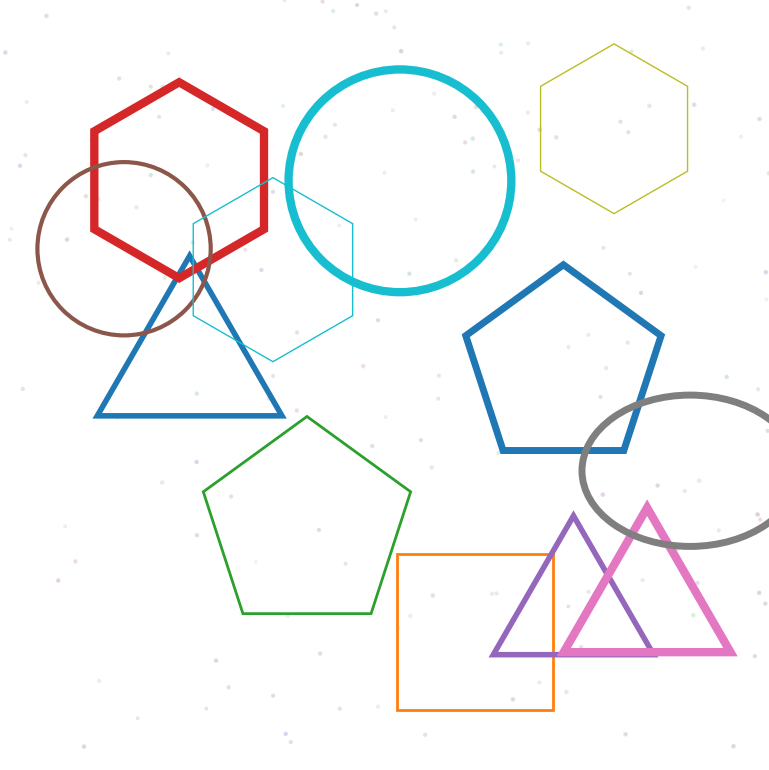[{"shape": "pentagon", "thickness": 2.5, "radius": 0.67, "center": [0.732, 0.523]}, {"shape": "triangle", "thickness": 2, "radius": 0.69, "center": [0.246, 0.529]}, {"shape": "square", "thickness": 1, "radius": 0.51, "center": [0.617, 0.179]}, {"shape": "pentagon", "thickness": 1, "radius": 0.71, "center": [0.399, 0.318]}, {"shape": "hexagon", "thickness": 3, "radius": 0.64, "center": [0.233, 0.766]}, {"shape": "triangle", "thickness": 2, "radius": 0.6, "center": [0.745, 0.21]}, {"shape": "circle", "thickness": 1.5, "radius": 0.56, "center": [0.161, 0.677]}, {"shape": "triangle", "thickness": 3, "radius": 0.63, "center": [0.84, 0.216]}, {"shape": "oval", "thickness": 2.5, "radius": 0.7, "center": [0.896, 0.389]}, {"shape": "hexagon", "thickness": 0.5, "radius": 0.55, "center": [0.797, 0.833]}, {"shape": "circle", "thickness": 3, "radius": 0.72, "center": [0.519, 0.765]}, {"shape": "hexagon", "thickness": 0.5, "radius": 0.6, "center": [0.354, 0.65]}]